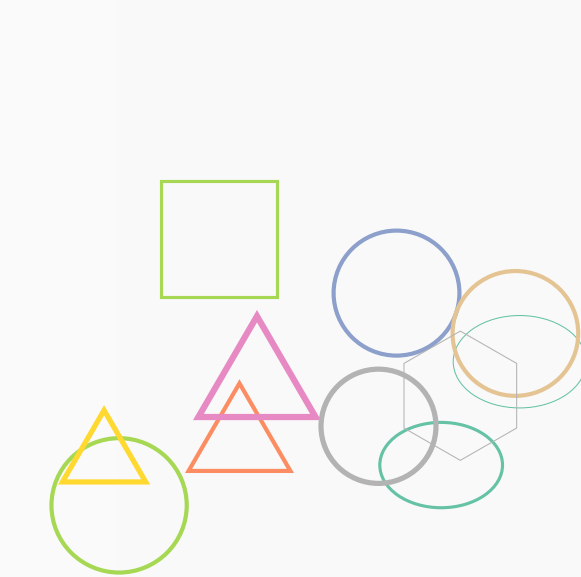[{"shape": "oval", "thickness": 1.5, "radius": 0.53, "center": [0.759, 0.194]}, {"shape": "oval", "thickness": 0.5, "radius": 0.57, "center": [0.894, 0.373]}, {"shape": "triangle", "thickness": 2, "radius": 0.51, "center": [0.412, 0.234]}, {"shape": "circle", "thickness": 2, "radius": 0.54, "center": [0.682, 0.492]}, {"shape": "triangle", "thickness": 3, "radius": 0.58, "center": [0.442, 0.335]}, {"shape": "square", "thickness": 1.5, "radius": 0.5, "center": [0.377, 0.585]}, {"shape": "circle", "thickness": 2, "radius": 0.58, "center": [0.205, 0.124]}, {"shape": "triangle", "thickness": 2.5, "radius": 0.41, "center": [0.179, 0.206]}, {"shape": "circle", "thickness": 2, "radius": 0.54, "center": [0.887, 0.422]}, {"shape": "hexagon", "thickness": 0.5, "radius": 0.56, "center": [0.792, 0.314]}, {"shape": "circle", "thickness": 2.5, "radius": 0.49, "center": [0.651, 0.261]}]